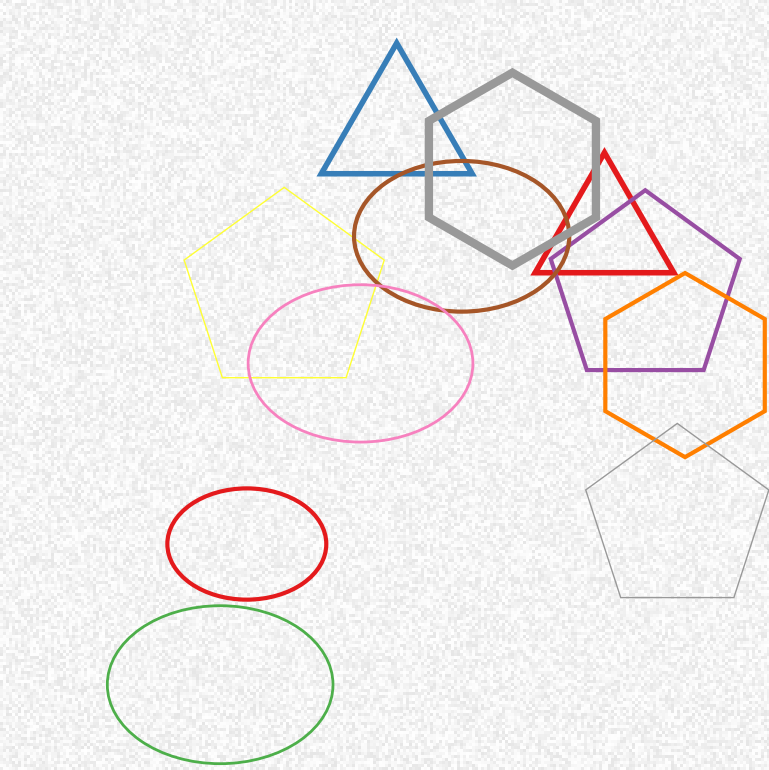[{"shape": "oval", "thickness": 1.5, "radius": 0.52, "center": [0.321, 0.293]}, {"shape": "triangle", "thickness": 2, "radius": 0.52, "center": [0.785, 0.698]}, {"shape": "triangle", "thickness": 2, "radius": 0.57, "center": [0.515, 0.831]}, {"shape": "oval", "thickness": 1, "radius": 0.73, "center": [0.286, 0.111]}, {"shape": "pentagon", "thickness": 1.5, "radius": 0.65, "center": [0.838, 0.624]}, {"shape": "hexagon", "thickness": 1.5, "radius": 0.6, "center": [0.89, 0.526]}, {"shape": "pentagon", "thickness": 0.5, "radius": 0.68, "center": [0.369, 0.62]}, {"shape": "oval", "thickness": 1.5, "radius": 0.7, "center": [0.6, 0.693]}, {"shape": "oval", "thickness": 1, "radius": 0.73, "center": [0.468, 0.528]}, {"shape": "pentagon", "thickness": 0.5, "radius": 0.63, "center": [0.88, 0.325]}, {"shape": "hexagon", "thickness": 3, "radius": 0.63, "center": [0.665, 0.78]}]